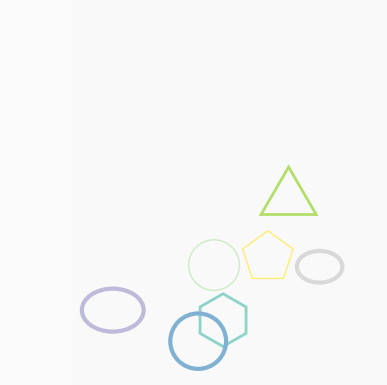[{"shape": "hexagon", "thickness": 2, "radius": 0.34, "center": [0.576, 0.168]}, {"shape": "oval", "thickness": 3, "radius": 0.4, "center": [0.291, 0.194]}, {"shape": "circle", "thickness": 3, "radius": 0.36, "center": [0.511, 0.114]}, {"shape": "triangle", "thickness": 2, "radius": 0.41, "center": [0.745, 0.484]}, {"shape": "oval", "thickness": 3, "radius": 0.29, "center": [0.825, 0.307]}, {"shape": "circle", "thickness": 1, "radius": 0.33, "center": [0.552, 0.311]}, {"shape": "pentagon", "thickness": 1, "radius": 0.34, "center": [0.691, 0.332]}]